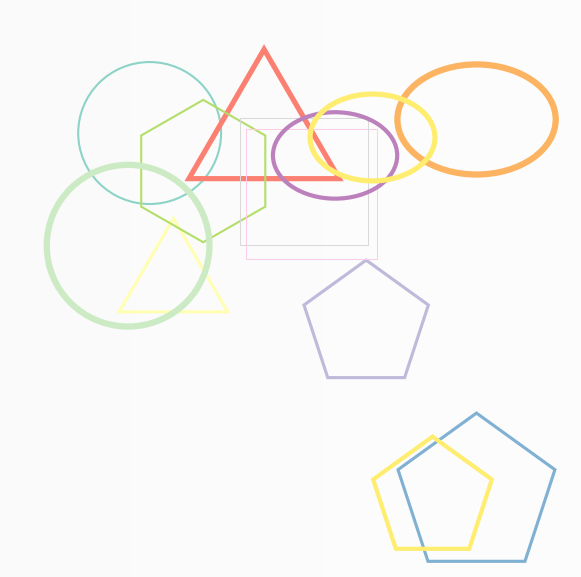[{"shape": "circle", "thickness": 1, "radius": 0.61, "center": [0.257, 0.769]}, {"shape": "triangle", "thickness": 1.5, "radius": 0.54, "center": [0.298, 0.513]}, {"shape": "pentagon", "thickness": 1.5, "radius": 0.56, "center": [0.63, 0.436]}, {"shape": "triangle", "thickness": 2.5, "radius": 0.75, "center": [0.454, 0.764]}, {"shape": "pentagon", "thickness": 1.5, "radius": 0.71, "center": [0.82, 0.142]}, {"shape": "oval", "thickness": 3, "radius": 0.68, "center": [0.82, 0.792]}, {"shape": "hexagon", "thickness": 1, "radius": 0.62, "center": [0.35, 0.703]}, {"shape": "square", "thickness": 0.5, "radius": 0.56, "center": [0.536, 0.663]}, {"shape": "square", "thickness": 0.5, "radius": 0.55, "center": [0.523, 0.684]}, {"shape": "oval", "thickness": 2, "radius": 0.53, "center": [0.576, 0.73]}, {"shape": "circle", "thickness": 3, "radius": 0.7, "center": [0.22, 0.574]}, {"shape": "oval", "thickness": 2.5, "radius": 0.54, "center": [0.641, 0.761]}, {"shape": "pentagon", "thickness": 2, "radius": 0.54, "center": [0.744, 0.136]}]